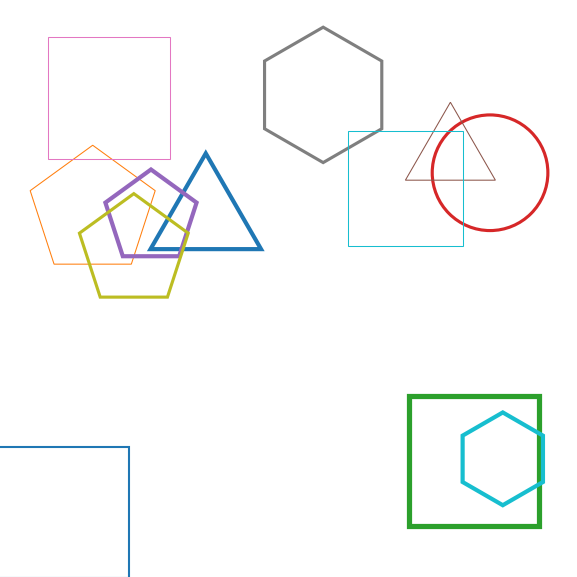[{"shape": "square", "thickness": 1, "radius": 0.57, "center": [0.11, 0.112]}, {"shape": "triangle", "thickness": 2, "radius": 0.55, "center": [0.356, 0.623]}, {"shape": "pentagon", "thickness": 0.5, "radius": 0.57, "center": [0.161, 0.634]}, {"shape": "square", "thickness": 2.5, "radius": 0.57, "center": [0.821, 0.201]}, {"shape": "circle", "thickness": 1.5, "radius": 0.5, "center": [0.849, 0.7]}, {"shape": "pentagon", "thickness": 2, "radius": 0.42, "center": [0.261, 0.623]}, {"shape": "triangle", "thickness": 0.5, "radius": 0.45, "center": [0.78, 0.732]}, {"shape": "square", "thickness": 0.5, "radius": 0.53, "center": [0.189, 0.83]}, {"shape": "hexagon", "thickness": 1.5, "radius": 0.59, "center": [0.56, 0.835]}, {"shape": "pentagon", "thickness": 1.5, "radius": 0.5, "center": [0.232, 0.565]}, {"shape": "hexagon", "thickness": 2, "radius": 0.4, "center": [0.871, 0.205]}, {"shape": "square", "thickness": 0.5, "radius": 0.5, "center": [0.702, 0.673]}]